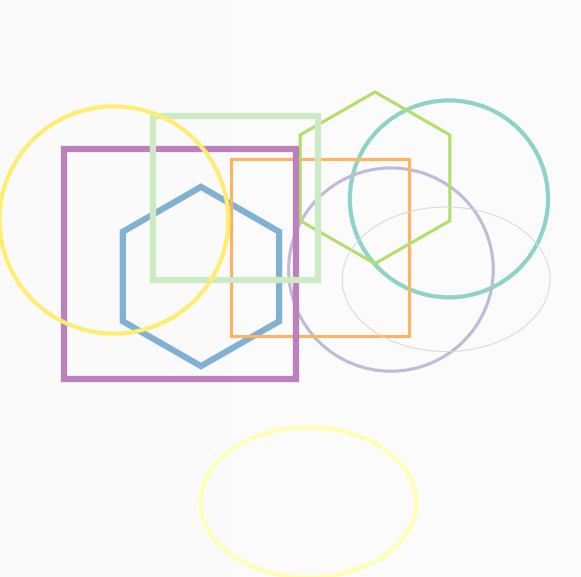[{"shape": "circle", "thickness": 2, "radius": 0.85, "center": [0.772, 0.655]}, {"shape": "oval", "thickness": 2, "radius": 0.93, "center": [0.53, 0.129]}, {"shape": "circle", "thickness": 1.5, "radius": 0.88, "center": [0.673, 0.532]}, {"shape": "hexagon", "thickness": 3, "radius": 0.78, "center": [0.346, 0.52]}, {"shape": "square", "thickness": 1.5, "radius": 0.77, "center": [0.551, 0.571]}, {"shape": "hexagon", "thickness": 1.5, "radius": 0.74, "center": [0.645, 0.691]}, {"shape": "oval", "thickness": 0.5, "radius": 0.89, "center": [0.767, 0.516]}, {"shape": "square", "thickness": 3, "radius": 1.0, "center": [0.309, 0.542]}, {"shape": "square", "thickness": 3, "radius": 0.71, "center": [0.405, 0.657]}, {"shape": "circle", "thickness": 2, "radius": 0.98, "center": [0.196, 0.618]}]